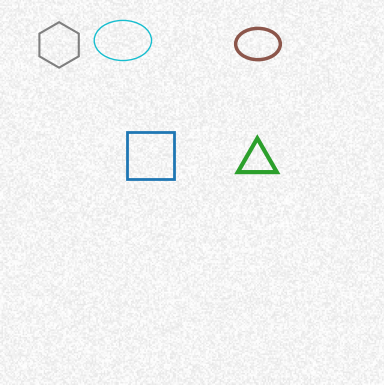[{"shape": "square", "thickness": 2, "radius": 0.31, "center": [0.391, 0.596]}, {"shape": "triangle", "thickness": 3, "radius": 0.29, "center": [0.668, 0.582]}, {"shape": "oval", "thickness": 2.5, "radius": 0.29, "center": [0.67, 0.886]}, {"shape": "hexagon", "thickness": 1.5, "radius": 0.3, "center": [0.153, 0.883]}, {"shape": "oval", "thickness": 1, "radius": 0.37, "center": [0.319, 0.895]}]